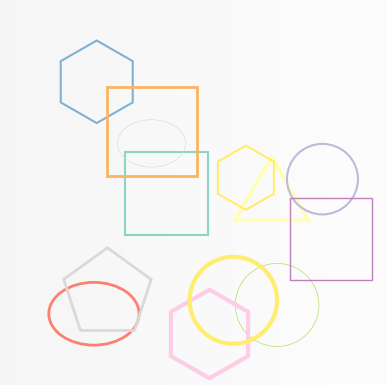[{"shape": "square", "thickness": 1.5, "radius": 0.53, "center": [0.43, 0.498]}, {"shape": "triangle", "thickness": 2.5, "radius": 0.55, "center": [0.701, 0.483]}, {"shape": "circle", "thickness": 1.5, "radius": 0.46, "center": [0.832, 0.535]}, {"shape": "oval", "thickness": 2, "radius": 0.58, "center": [0.242, 0.185]}, {"shape": "hexagon", "thickness": 1.5, "radius": 0.54, "center": [0.25, 0.788]}, {"shape": "square", "thickness": 2, "radius": 0.58, "center": [0.392, 0.658]}, {"shape": "circle", "thickness": 0.5, "radius": 0.54, "center": [0.715, 0.208]}, {"shape": "hexagon", "thickness": 3, "radius": 0.57, "center": [0.541, 0.133]}, {"shape": "pentagon", "thickness": 2, "radius": 0.59, "center": [0.277, 0.238]}, {"shape": "square", "thickness": 1, "radius": 0.53, "center": [0.855, 0.38]}, {"shape": "oval", "thickness": 0.5, "radius": 0.44, "center": [0.391, 0.628]}, {"shape": "hexagon", "thickness": 1.5, "radius": 0.42, "center": [0.635, 0.538]}, {"shape": "circle", "thickness": 3, "radius": 0.56, "center": [0.602, 0.22]}]